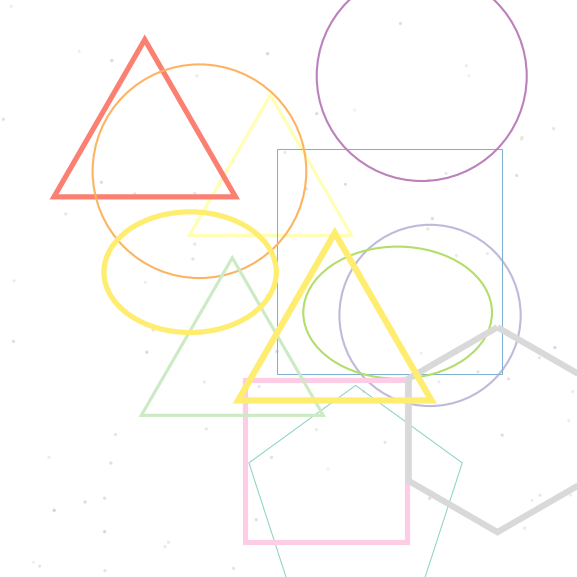[{"shape": "pentagon", "thickness": 0.5, "radius": 0.97, "center": [0.616, 0.138]}, {"shape": "triangle", "thickness": 1.5, "radius": 0.81, "center": [0.468, 0.673]}, {"shape": "circle", "thickness": 1, "radius": 0.78, "center": [0.745, 0.453]}, {"shape": "triangle", "thickness": 2.5, "radius": 0.91, "center": [0.251, 0.749]}, {"shape": "square", "thickness": 0.5, "radius": 0.97, "center": [0.674, 0.546]}, {"shape": "circle", "thickness": 1, "radius": 0.92, "center": [0.345, 0.703]}, {"shape": "oval", "thickness": 1, "radius": 0.82, "center": [0.689, 0.458]}, {"shape": "square", "thickness": 2.5, "radius": 0.7, "center": [0.564, 0.2]}, {"shape": "hexagon", "thickness": 3, "radius": 0.89, "center": [0.861, 0.255]}, {"shape": "circle", "thickness": 1, "radius": 0.91, "center": [0.73, 0.868]}, {"shape": "triangle", "thickness": 1.5, "radius": 0.91, "center": [0.402, 0.371]}, {"shape": "oval", "thickness": 2.5, "radius": 0.75, "center": [0.329, 0.528]}, {"shape": "triangle", "thickness": 3, "radius": 0.97, "center": [0.58, 0.402]}]